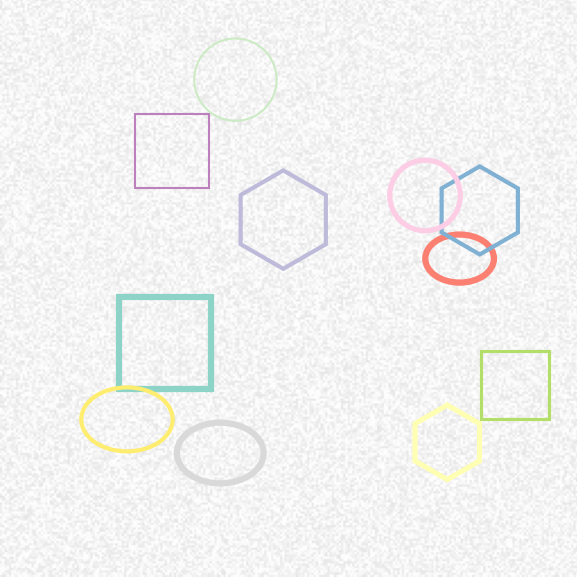[{"shape": "square", "thickness": 3, "radius": 0.4, "center": [0.286, 0.405]}, {"shape": "hexagon", "thickness": 2.5, "radius": 0.32, "center": [0.774, 0.233]}, {"shape": "hexagon", "thickness": 2, "radius": 0.43, "center": [0.49, 0.619]}, {"shape": "oval", "thickness": 3, "radius": 0.3, "center": [0.796, 0.551]}, {"shape": "hexagon", "thickness": 2, "radius": 0.38, "center": [0.831, 0.635]}, {"shape": "square", "thickness": 1.5, "radius": 0.29, "center": [0.892, 0.332]}, {"shape": "circle", "thickness": 2.5, "radius": 0.31, "center": [0.736, 0.661]}, {"shape": "oval", "thickness": 3, "radius": 0.38, "center": [0.381, 0.215]}, {"shape": "square", "thickness": 1, "radius": 0.32, "center": [0.298, 0.738]}, {"shape": "circle", "thickness": 1, "radius": 0.36, "center": [0.408, 0.861]}, {"shape": "oval", "thickness": 2, "radius": 0.4, "center": [0.22, 0.273]}]